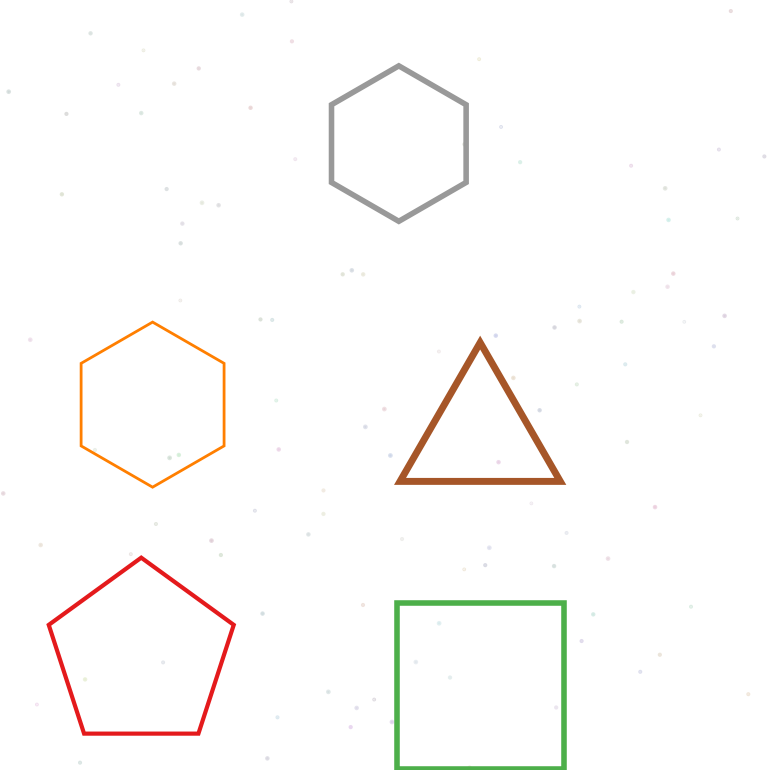[{"shape": "pentagon", "thickness": 1.5, "radius": 0.63, "center": [0.183, 0.149]}, {"shape": "square", "thickness": 2, "radius": 0.54, "center": [0.624, 0.109]}, {"shape": "hexagon", "thickness": 1, "radius": 0.54, "center": [0.198, 0.475]}, {"shape": "triangle", "thickness": 2.5, "radius": 0.6, "center": [0.624, 0.435]}, {"shape": "hexagon", "thickness": 2, "radius": 0.5, "center": [0.518, 0.814]}]